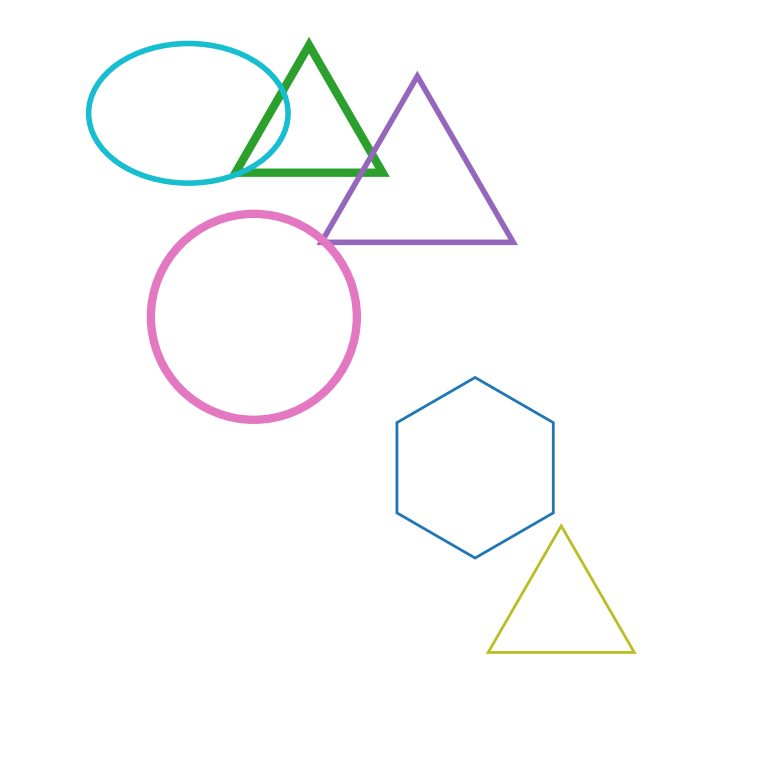[{"shape": "hexagon", "thickness": 1, "radius": 0.59, "center": [0.617, 0.393]}, {"shape": "triangle", "thickness": 3, "radius": 0.55, "center": [0.401, 0.831]}, {"shape": "triangle", "thickness": 2, "radius": 0.72, "center": [0.542, 0.757]}, {"shape": "circle", "thickness": 3, "radius": 0.67, "center": [0.33, 0.589]}, {"shape": "triangle", "thickness": 1, "radius": 0.55, "center": [0.729, 0.207]}, {"shape": "oval", "thickness": 2, "radius": 0.65, "center": [0.245, 0.853]}]